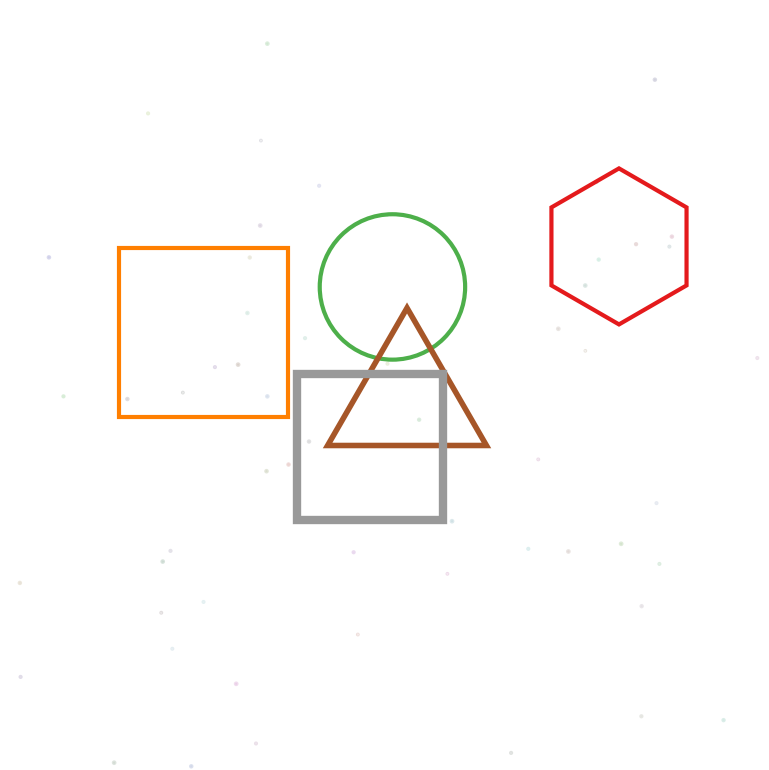[{"shape": "hexagon", "thickness": 1.5, "radius": 0.51, "center": [0.804, 0.68]}, {"shape": "circle", "thickness": 1.5, "radius": 0.47, "center": [0.51, 0.627]}, {"shape": "square", "thickness": 1.5, "radius": 0.55, "center": [0.264, 0.569]}, {"shape": "triangle", "thickness": 2, "radius": 0.6, "center": [0.529, 0.481]}, {"shape": "square", "thickness": 3, "radius": 0.47, "center": [0.481, 0.42]}]